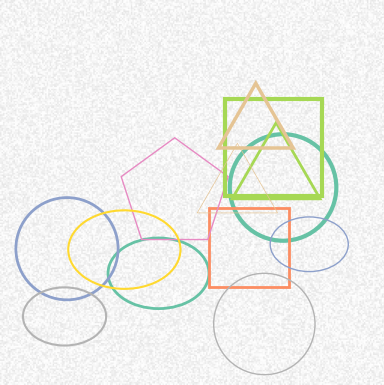[{"shape": "circle", "thickness": 3, "radius": 0.69, "center": [0.735, 0.513]}, {"shape": "oval", "thickness": 2, "radius": 0.66, "center": [0.412, 0.29]}, {"shape": "square", "thickness": 2, "radius": 0.52, "center": [0.646, 0.357]}, {"shape": "circle", "thickness": 2, "radius": 0.66, "center": [0.174, 0.354]}, {"shape": "oval", "thickness": 1, "radius": 0.51, "center": [0.803, 0.366]}, {"shape": "pentagon", "thickness": 1, "radius": 0.73, "center": [0.454, 0.496]}, {"shape": "triangle", "thickness": 2, "radius": 0.66, "center": [0.717, 0.549]}, {"shape": "square", "thickness": 3, "radius": 0.63, "center": [0.71, 0.617]}, {"shape": "oval", "thickness": 1.5, "radius": 0.73, "center": [0.323, 0.352]}, {"shape": "triangle", "thickness": 2.5, "radius": 0.56, "center": [0.664, 0.672]}, {"shape": "triangle", "thickness": 0.5, "radius": 0.6, "center": [0.617, 0.507]}, {"shape": "oval", "thickness": 1.5, "radius": 0.54, "center": [0.168, 0.178]}, {"shape": "circle", "thickness": 1, "radius": 0.66, "center": [0.687, 0.158]}]